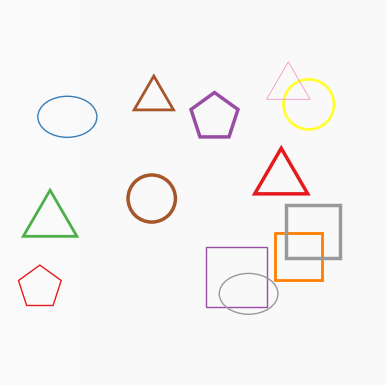[{"shape": "triangle", "thickness": 2.5, "radius": 0.39, "center": [0.726, 0.536]}, {"shape": "pentagon", "thickness": 1, "radius": 0.29, "center": [0.103, 0.253]}, {"shape": "oval", "thickness": 1, "radius": 0.38, "center": [0.174, 0.697]}, {"shape": "triangle", "thickness": 2, "radius": 0.4, "center": [0.129, 0.426]}, {"shape": "pentagon", "thickness": 2.5, "radius": 0.32, "center": [0.554, 0.696]}, {"shape": "square", "thickness": 1, "radius": 0.39, "center": [0.611, 0.28]}, {"shape": "square", "thickness": 2, "radius": 0.3, "center": [0.77, 0.333]}, {"shape": "circle", "thickness": 2, "radius": 0.33, "center": [0.797, 0.729]}, {"shape": "triangle", "thickness": 2, "radius": 0.29, "center": [0.397, 0.744]}, {"shape": "circle", "thickness": 2.5, "radius": 0.31, "center": [0.392, 0.484]}, {"shape": "triangle", "thickness": 0.5, "radius": 0.32, "center": [0.744, 0.775]}, {"shape": "oval", "thickness": 1, "radius": 0.38, "center": [0.642, 0.237]}, {"shape": "square", "thickness": 2.5, "radius": 0.34, "center": [0.808, 0.399]}]